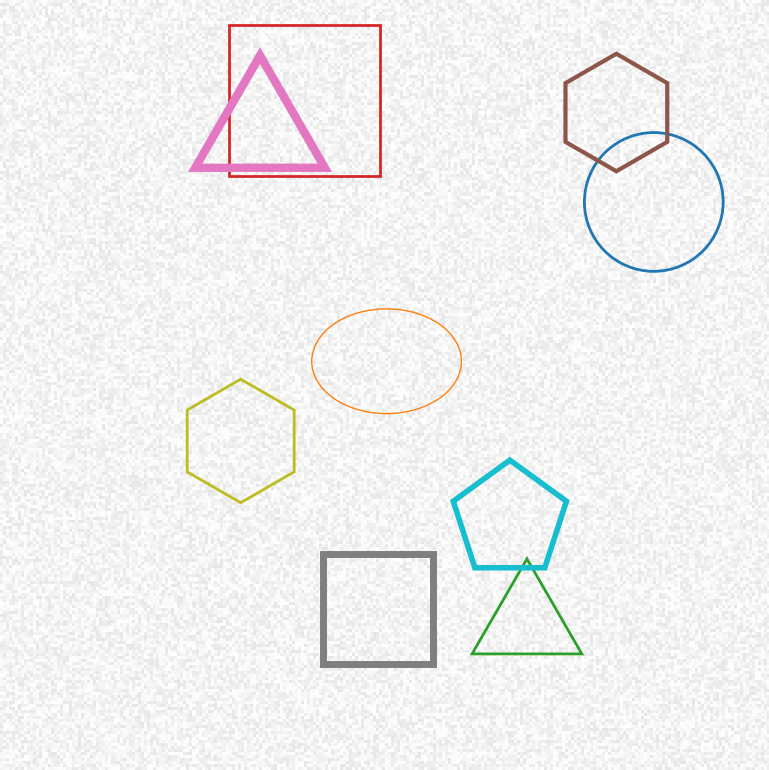[{"shape": "circle", "thickness": 1, "radius": 0.45, "center": [0.849, 0.738]}, {"shape": "oval", "thickness": 0.5, "radius": 0.49, "center": [0.502, 0.531]}, {"shape": "triangle", "thickness": 1, "radius": 0.41, "center": [0.684, 0.192]}, {"shape": "square", "thickness": 1, "radius": 0.49, "center": [0.396, 0.87]}, {"shape": "hexagon", "thickness": 1.5, "radius": 0.38, "center": [0.8, 0.854]}, {"shape": "triangle", "thickness": 3, "radius": 0.49, "center": [0.338, 0.831]}, {"shape": "square", "thickness": 2.5, "radius": 0.36, "center": [0.491, 0.21]}, {"shape": "hexagon", "thickness": 1, "radius": 0.4, "center": [0.313, 0.427]}, {"shape": "pentagon", "thickness": 2, "radius": 0.39, "center": [0.662, 0.325]}]